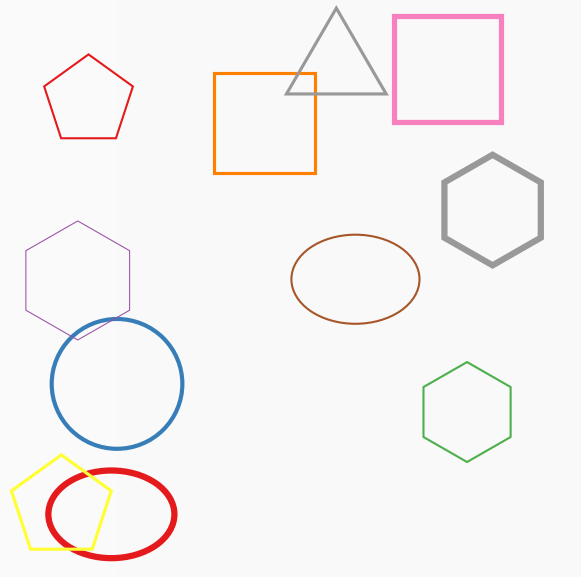[{"shape": "pentagon", "thickness": 1, "radius": 0.4, "center": [0.152, 0.825]}, {"shape": "oval", "thickness": 3, "radius": 0.54, "center": [0.192, 0.109]}, {"shape": "circle", "thickness": 2, "radius": 0.56, "center": [0.201, 0.334]}, {"shape": "hexagon", "thickness": 1, "radius": 0.43, "center": [0.804, 0.286]}, {"shape": "hexagon", "thickness": 0.5, "radius": 0.52, "center": [0.134, 0.513]}, {"shape": "square", "thickness": 1.5, "radius": 0.43, "center": [0.454, 0.786]}, {"shape": "pentagon", "thickness": 1.5, "radius": 0.45, "center": [0.106, 0.121]}, {"shape": "oval", "thickness": 1, "radius": 0.55, "center": [0.612, 0.516]}, {"shape": "square", "thickness": 2.5, "radius": 0.46, "center": [0.769, 0.879]}, {"shape": "hexagon", "thickness": 3, "radius": 0.48, "center": [0.848, 0.635]}, {"shape": "triangle", "thickness": 1.5, "radius": 0.5, "center": [0.579, 0.886]}]